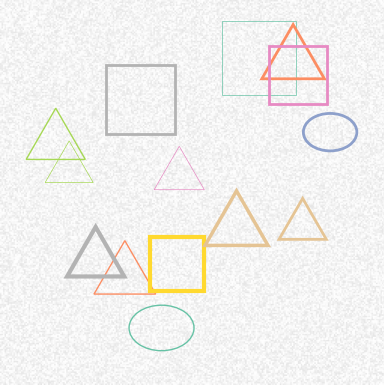[{"shape": "oval", "thickness": 1, "radius": 0.42, "center": [0.42, 0.148]}, {"shape": "square", "thickness": 0.5, "radius": 0.48, "center": [0.673, 0.849]}, {"shape": "triangle", "thickness": 2, "radius": 0.47, "center": [0.761, 0.842]}, {"shape": "triangle", "thickness": 1, "radius": 0.46, "center": [0.324, 0.282]}, {"shape": "oval", "thickness": 2, "radius": 0.35, "center": [0.857, 0.657]}, {"shape": "square", "thickness": 2, "radius": 0.38, "center": [0.774, 0.806]}, {"shape": "triangle", "thickness": 0.5, "radius": 0.38, "center": [0.466, 0.545]}, {"shape": "triangle", "thickness": 0.5, "radius": 0.36, "center": [0.18, 0.562]}, {"shape": "triangle", "thickness": 1, "radius": 0.44, "center": [0.145, 0.63]}, {"shape": "square", "thickness": 3, "radius": 0.35, "center": [0.46, 0.314]}, {"shape": "triangle", "thickness": 2.5, "radius": 0.47, "center": [0.614, 0.41]}, {"shape": "triangle", "thickness": 2, "radius": 0.35, "center": [0.786, 0.414]}, {"shape": "triangle", "thickness": 3, "radius": 0.43, "center": [0.248, 0.325]}, {"shape": "square", "thickness": 2, "radius": 0.45, "center": [0.365, 0.742]}]